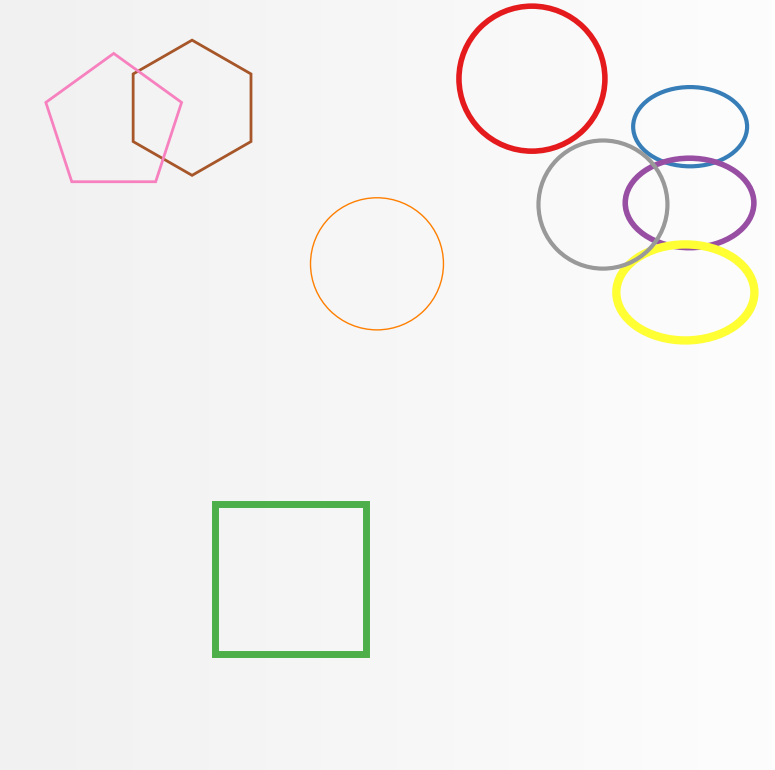[{"shape": "circle", "thickness": 2, "radius": 0.47, "center": [0.686, 0.898]}, {"shape": "oval", "thickness": 1.5, "radius": 0.37, "center": [0.89, 0.835]}, {"shape": "square", "thickness": 2.5, "radius": 0.49, "center": [0.375, 0.248]}, {"shape": "oval", "thickness": 2, "radius": 0.41, "center": [0.89, 0.736]}, {"shape": "circle", "thickness": 0.5, "radius": 0.43, "center": [0.486, 0.657]}, {"shape": "oval", "thickness": 3, "radius": 0.45, "center": [0.884, 0.62]}, {"shape": "hexagon", "thickness": 1, "radius": 0.44, "center": [0.248, 0.86]}, {"shape": "pentagon", "thickness": 1, "radius": 0.46, "center": [0.147, 0.839]}, {"shape": "circle", "thickness": 1.5, "radius": 0.42, "center": [0.778, 0.734]}]